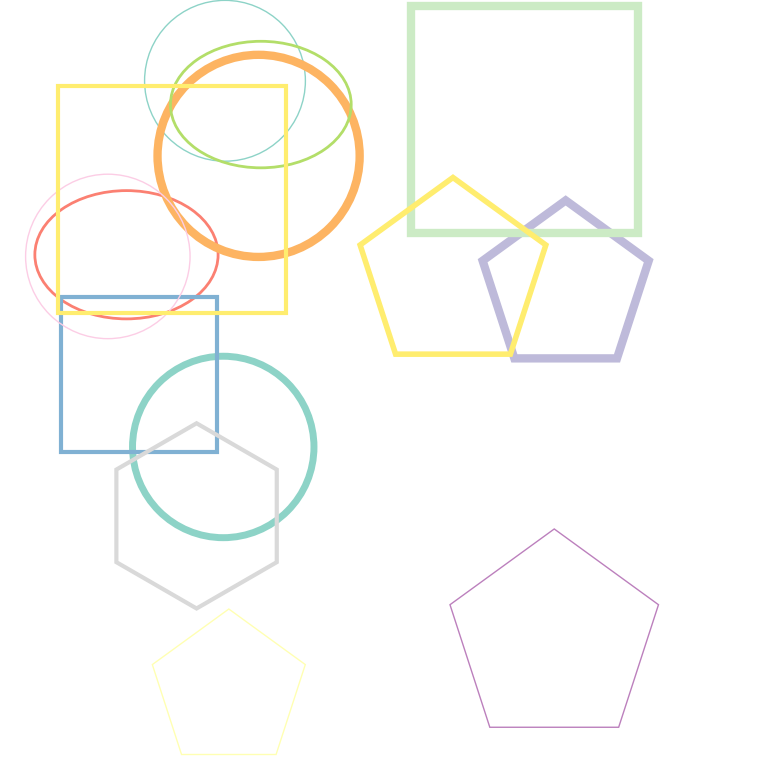[{"shape": "circle", "thickness": 2.5, "radius": 0.59, "center": [0.29, 0.42]}, {"shape": "circle", "thickness": 0.5, "radius": 0.52, "center": [0.292, 0.895]}, {"shape": "pentagon", "thickness": 0.5, "radius": 0.52, "center": [0.297, 0.105]}, {"shape": "pentagon", "thickness": 3, "radius": 0.57, "center": [0.735, 0.626]}, {"shape": "oval", "thickness": 1, "radius": 0.59, "center": [0.164, 0.669]}, {"shape": "square", "thickness": 1.5, "radius": 0.51, "center": [0.181, 0.514]}, {"shape": "circle", "thickness": 3, "radius": 0.66, "center": [0.336, 0.798]}, {"shape": "oval", "thickness": 1, "radius": 0.59, "center": [0.339, 0.864]}, {"shape": "circle", "thickness": 0.5, "radius": 0.53, "center": [0.14, 0.667]}, {"shape": "hexagon", "thickness": 1.5, "radius": 0.6, "center": [0.255, 0.33]}, {"shape": "pentagon", "thickness": 0.5, "radius": 0.71, "center": [0.72, 0.171]}, {"shape": "square", "thickness": 3, "radius": 0.74, "center": [0.681, 0.845]}, {"shape": "square", "thickness": 1.5, "radius": 0.74, "center": [0.223, 0.741]}, {"shape": "pentagon", "thickness": 2, "radius": 0.63, "center": [0.588, 0.643]}]